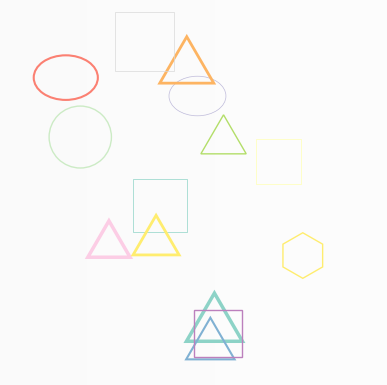[{"shape": "square", "thickness": 0.5, "radius": 0.35, "center": [0.413, 0.466]}, {"shape": "triangle", "thickness": 2.5, "radius": 0.42, "center": [0.553, 0.155]}, {"shape": "square", "thickness": 0.5, "radius": 0.29, "center": [0.718, 0.58]}, {"shape": "oval", "thickness": 0.5, "radius": 0.37, "center": [0.51, 0.751]}, {"shape": "oval", "thickness": 1.5, "radius": 0.41, "center": [0.17, 0.798]}, {"shape": "triangle", "thickness": 1.5, "radius": 0.36, "center": [0.543, 0.103]}, {"shape": "triangle", "thickness": 2, "radius": 0.4, "center": [0.482, 0.824]}, {"shape": "triangle", "thickness": 1, "radius": 0.34, "center": [0.577, 0.634]}, {"shape": "triangle", "thickness": 2.5, "radius": 0.32, "center": [0.281, 0.363]}, {"shape": "square", "thickness": 0.5, "radius": 0.39, "center": [0.373, 0.893]}, {"shape": "square", "thickness": 1, "radius": 0.31, "center": [0.563, 0.133]}, {"shape": "circle", "thickness": 1, "radius": 0.4, "center": [0.207, 0.644]}, {"shape": "triangle", "thickness": 2, "radius": 0.34, "center": [0.403, 0.372]}, {"shape": "hexagon", "thickness": 1, "radius": 0.3, "center": [0.781, 0.336]}]